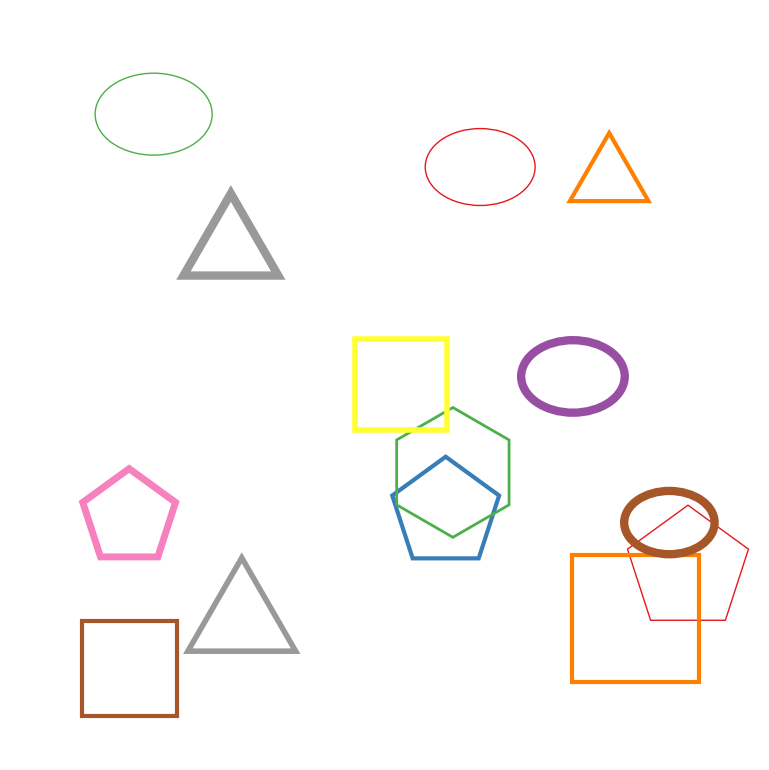[{"shape": "oval", "thickness": 0.5, "radius": 0.36, "center": [0.624, 0.783]}, {"shape": "pentagon", "thickness": 0.5, "radius": 0.41, "center": [0.893, 0.261]}, {"shape": "pentagon", "thickness": 1.5, "radius": 0.36, "center": [0.579, 0.334]}, {"shape": "hexagon", "thickness": 1, "radius": 0.42, "center": [0.588, 0.386]}, {"shape": "oval", "thickness": 0.5, "radius": 0.38, "center": [0.2, 0.852]}, {"shape": "oval", "thickness": 3, "radius": 0.34, "center": [0.744, 0.511]}, {"shape": "square", "thickness": 1.5, "radius": 0.41, "center": [0.825, 0.197]}, {"shape": "triangle", "thickness": 1.5, "radius": 0.29, "center": [0.791, 0.768]}, {"shape": "square", "thickness": 2, "radius": 0.3, "center": [0.521, 0.501]}, {"shape": "square", "thickness": 1.5, "radius": 0.31, "center": [0.168, 0.132]}, {"shape": "oval", "thickness": 3, "radius": 0.29, "center": [0.869, 0.321]}, {"shape": "pentagon", "thickness": 2.5, "radius": 0.32, "center": [0.168, 0.328]}, {"shape": "triangle", "thickness": 3, "radius": 0.36, "center": [0.3, 0.678]}, {"shape": "triangle", "thickness": 2, "radius": 0.4, "center": [0.314, 0.195]}]